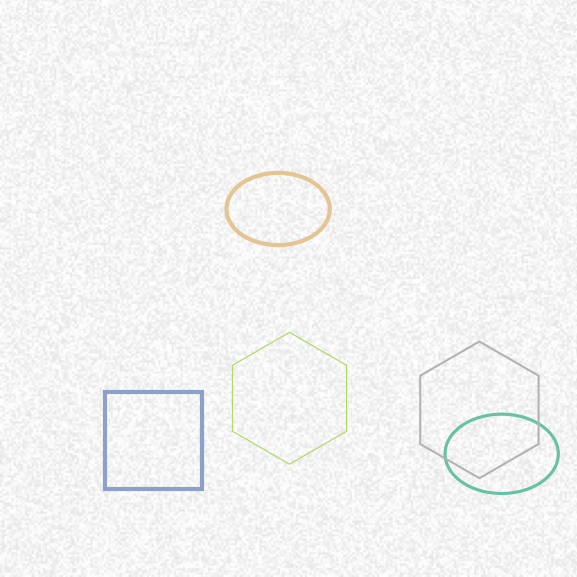[{"shape": "oval", "thickness": 1.5, "radius": 0.49, "center": [0.869, 0.213]}, {"shape": "square", "thickness": 2, "radius": 0.42, "center": [0.266, 0.237]}, {"shape": "hexagon", "thickness": 0.5, "radius": 0.57, "center": [0.501, 0.31]}, {"shape": "oval", "thickness": 2, "radius": 0.45, "center": [0.482, 0.637]}, {"shape": "hexagon", "thickness": 1, "radius": 0.59, "center": [0.83, 0.289]}]